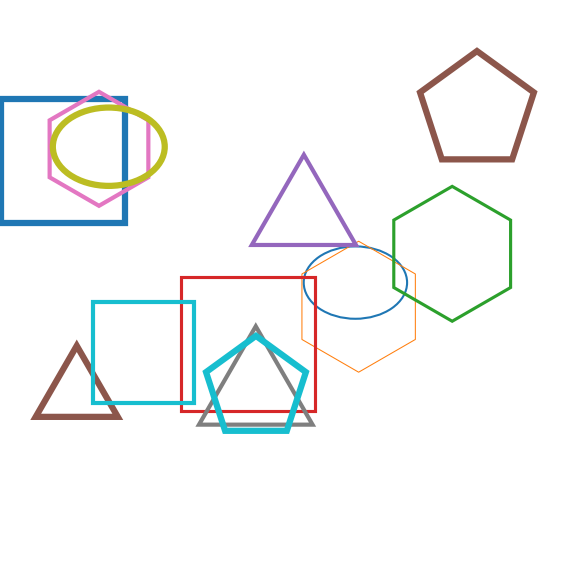[{"shape": "oval", "thickness": 1, "radius": 0.45, "center": [0.615, 0.51]}, {"shape": "square", "thickness": 3, "radius": 0.54, "center": [0.109, 0.72]}, {"shape": "hexagon", "thickness": 0.5, "radius": 0.57, "center": [0.621, 0.468]}, {"shape": "hexagon", "thickness": 1.5, "radius": 0.58, "center": [0.783, 0.56]}, {"shape": "square", "thickness": 1.5, "radius": 0.58, "center": [0.43, 0.403]}, {"shape": "triangle", "thickness": 2, "radius": 0.52, "center": [0.526, 0.627]}, {"shape": "pentagon", "thickness": 3, "radius": 0.52, "center": [0.826, 0.807]}, {"shape": "triangle", "thickness": 3, "radius": 0.41, "center": [0.133, 0.318]}, {"shape": "hexagon", "thickness": 2, "radius": 0.49, "center": [0.171, 0.741]}, {"shape": "triangle", "thickness": 2, "radius": 0.57, "center": [0.443, 0.321]}, {"shape": "oval", "thickness": 3, "radius": 0.48, "center": [0.188, 0.745]}, {"shape": "pentagon", "thickness": 3, "radius": 0.45, "center": [0.443, 0.327]}, {"shape": "square", "thickness": 2, "radius": 0.44, "center": [0.248, 0.388]}]